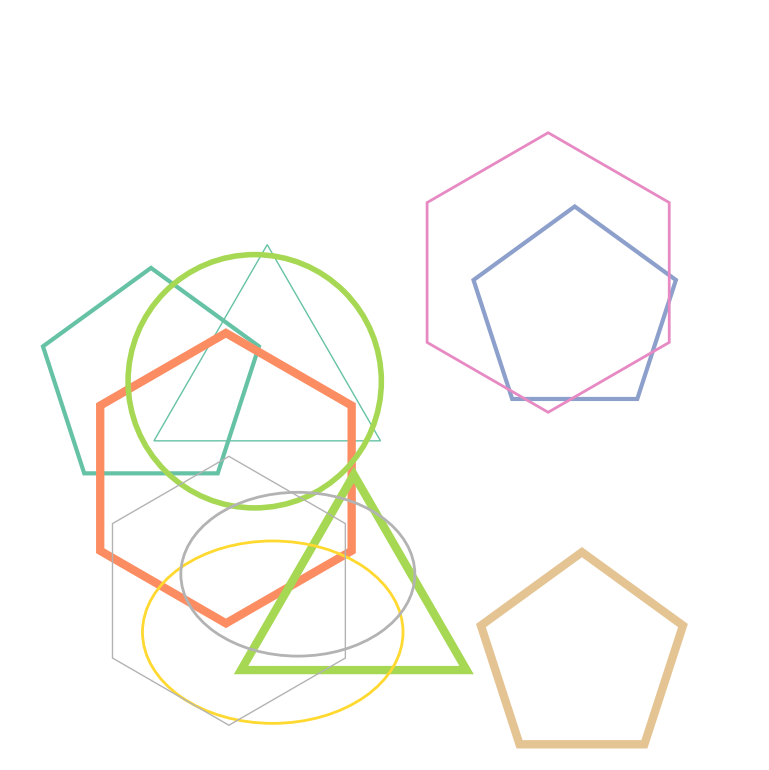[{"shape": "triangle", "thickness": 0.5, "radius": 0.85, "center": [0.347, 0.512]}, {"shape": "pentagon", "thickness": 1.5, "radius": 0.74, "center": [0.196, 0.505]}, {"shape": "hexagon", "thickness": 3, "radius": 0.94, "center": [0.293, 0.379]}, {"shape": "pentagon", "thickness": 1.5, "radius": 0.69, "center": [0.746, 0.594]}, {"shape": "hexagon", "thickness": 1, "radius": 0.91, "center": [0.712, 0.646]}, {"shape": "triangle", "thickness": 3, "radius": 0.85, "center": [0.459, 0.214]}, {"shape": "circle", "thickness": 2, "radius": 0.82, "center": [0.331, 0.505]}, {"shape": "oval", "thickness": 1, "radius": 0.85, "center": [0.354, 0.179]}, {"shape": "pentagon", "thickness": 3, "radius": 0.69, "center": [0.756, 0.145]}, {"shape": "hexagon", "thickness": 0.5, "radius": 0.87, "center": [0.297, 0.233]}, {"shape": "oval", "thickness": 1, "radius": 0.76, "center": [0.387, 0.254]}]